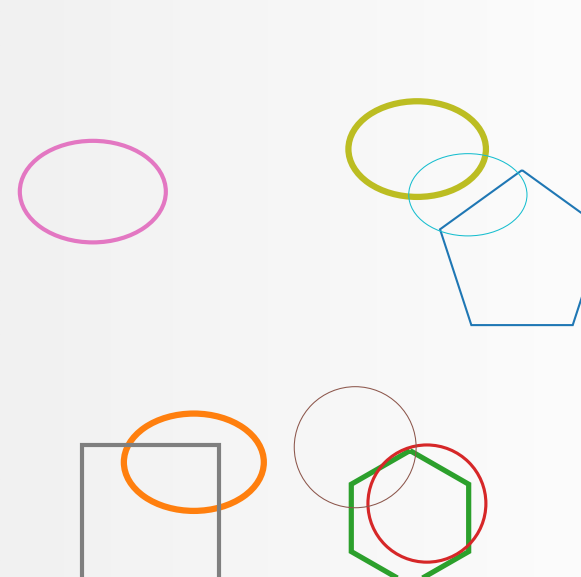[{"shape": "pentagon", "thickness": 1, "radius": 0.74, "center": [0.898, 0.556]}, {"shape": "oval", "thickness": 3, "radius": 0.6, "center": [0.333, 0.199]}, {"shape": "hexagon", "thickness": 2.5, "radius": 0.58, "center": [0.705, 0.102]}, {"shape": "circle", "thickness": 1.5, "radius": 0.51, "center": [0.734, 0.127]}, {"shape": "circle", "thickness": 0.5, "radius": 0.52, "center": [0.611, 0.225]}, {"shape": "oval", "thickness": 2, "radius": 0.63, "center": [0.16, 0.667]}, {"shape": "square", "thickness": 2, "radius": 0.59, "center": [0.259, 0.11]}, {"shape": "oval", "thickness": 3, "radius": 0.59, "center": [0.718, 0.741]}, {"shape": "oval", "thickness": 0.5, "radius": 0.51, "center": [0.805, 0.662]}]